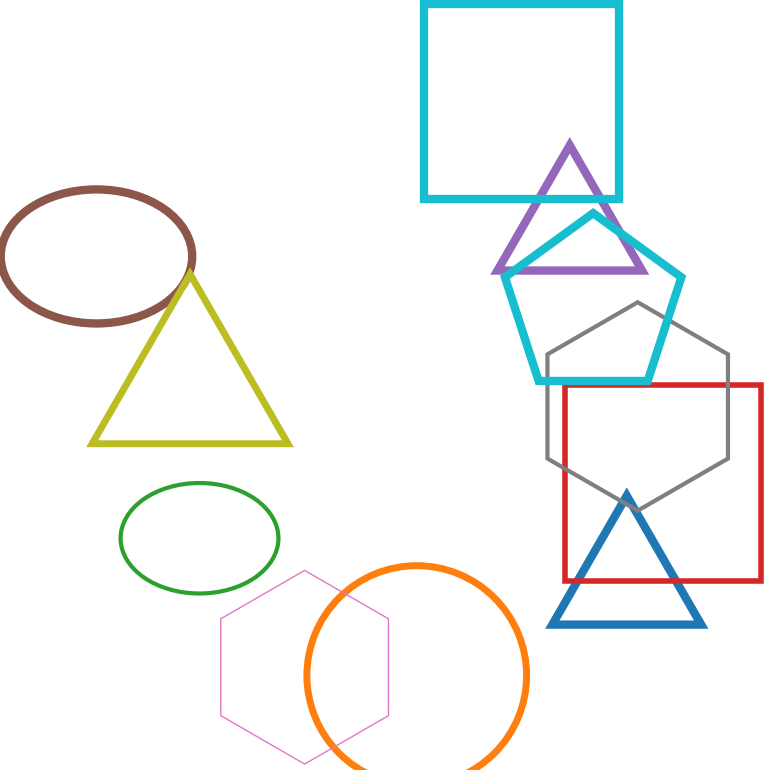[{"shape": "triangle", "thickness": 3, "radius": 0.56, "center": [0.814, 0.245]}, {"shape": "circle", "thickness": 2.5, "radius": 0.71, "center": [0.541, 0.123]}, {"shape": "oval", "thickness": 1.5, "radius": 0.51, "center": [0.259, 0.301]}, {"shape": "square", "thickness": 2, "radius": 0.64, "center": [0.861, 0.373]}, {"shape": "triangle", "thickness": 3, "radius": 0.54, "center": [0.74, 0.703]}, {"shape": "oval", "thickness": 3, "radius": 0.62, "center": [0.125, 0.667]}, {"shape": "hexagon", "thickness": 0.5, "radius": 0.63, "center": [0.396, 0.133]}, {"shape": "hexagon", "thickness": 1.5, "radius": 0.68, "center": [0.828, 0.472]}, {"shape": "triangle", "thickness": 2.5, "radius": 0.73, "center": [0.247, 0.497]}, {"shape": "square", "thickness": 3, "radius": 0.63, "center": [0.678, 0.868]}, {"shape": "pentagon", "thickness": 3, "radius": 0.6, "center": [0.77, 0.603]}]